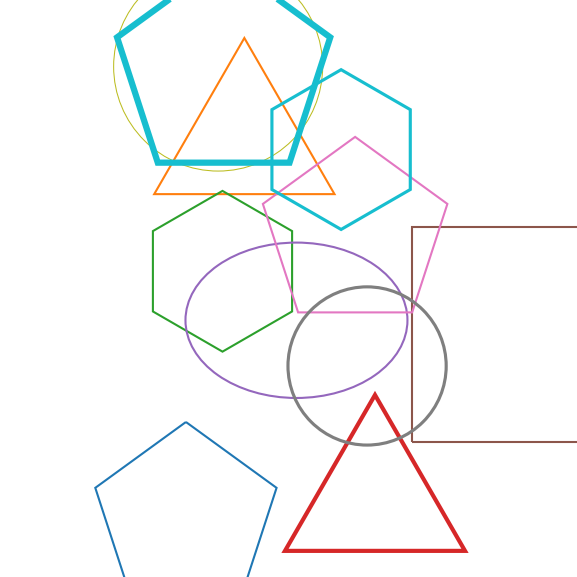[{"shape": "pentagon", "thickness": 1, "radius": 0.83, "center": [0.322, 0.103]}, {"shape": "triangle", "thickness": 1, "radius": 0.9, "center": [0.423, 0.753]}, {"shape": "hexagon", "thickness": 1, "radius": 0.7, "center": [0.385, 0.529]}, {"shape": "triangle", "thickness": 2, "radius": 0.9, "center": [0.649, 0.135]}, {"shape": "oval", "thickness": 1, "radius": 0.96, "center": [0.513, 0.445]}, {"shape": "square", "thickness": 1, "radius": 0.93, "center": [0.899, 0.42]}, {"shape": "pentagon", "thickness": 1, "radius": 0.84, "center": [0.615, 0.594]}, {"shape": "circle", "thickness": 1.5, "radius": 0.68, "center": [0.636, 0.365]}, {"shape": "circle", "thickness": 0.5, "radius": 0.9, "center": [0.378, 0.884]}, {"shape": "pentagon", "thickness": 3, "radius": 0.97, "center": [0.387, 0.874]}, {"shape": "hexagon", "thickness": 1.5, "radius": 0.69, "center": [0.591, 0.74]}]